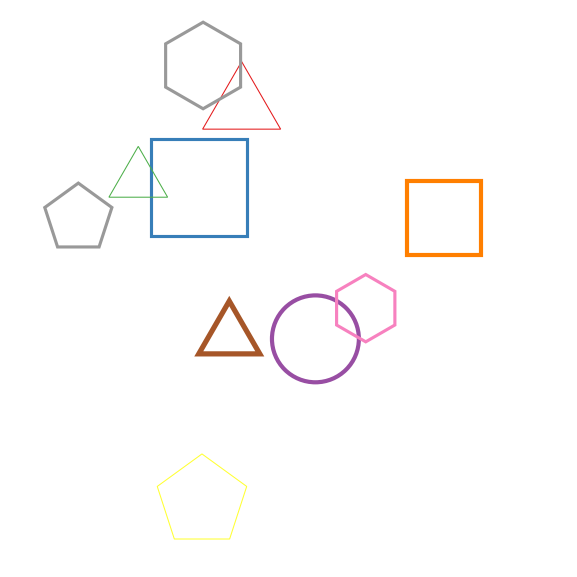[{"shape": "triangle", "thickness": 0.5, "radius": 0.39, "center": [0.418, 0.814]}, {"shape": "square", "thickness": 1.5, "radius": 0.42, "center": [0.345, 0.674]}, {"shape": "triangle", "thickness": 0.5, "radius": 0.29, "center": [0.239, 0.687]}, {"shape": "circle", "thickness": 2, "radius": 0.38, "center": [0.546, 0.412]}, {"shape": "square", "thickness": 2, "radius": 0.32, "center": [0.769, 0.622]}, {"shape": "pentagon", "thickness": 0.5, "radius": 0.41, "center": [0.35, 0.132]}, {"shape": "triangle", "thickness": 2.5, "radius": 0.3, "center": [0.397, 0.417]}, {"shape": "hexagon", "thickness": 1.5, "radius": 0.29, "center": [0.633, 0.465]}, {"shape": "hexagon", "thickness": 1.5, "radius": 0.37, "center": [0.352, 0.886]}, {"shape": "pentagon", "thickness": 1.5, "radius": 0.31, "center": [0.136, 0.621]}]